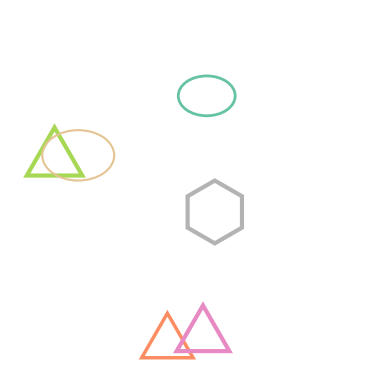[{"shape": "oval", "thickness": 2, "radius": 0.37, "center": [0.537, 0.751]}, {"shape": "triangle", "thickness": 2.5, "radius": 0.39, "center": [0.435, 0.109]}, {"shape": "triangle", "thickness": 3, "radius": 0.4, "center": [0.527, 0.128]}, {"shape": "triangle", "thickness": 3, "radius": 0.42, "center": [0.142, 0.586]}, {"shape": "oval", "thickness": 1.5, "radius": 0.47, "center": [0.203, 0.597]}, {"shape": "hexagon", "thickness": 3, "radius": 0.41, "center": [0.558, 0.449]}]